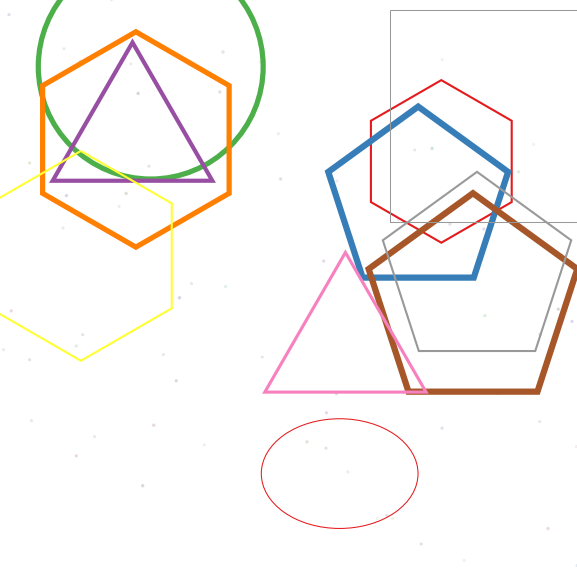[{"shape": "oval", "thickness": 0.5, "radius": 0.68, "center": [0.588, 0.179]}, {"shape": "hexagon", "thickness": 1, "radius": 0.7, "center": [0.764, 0.72]}, {"shape": "pentagon", "thickness": 3, "radius": 0.82, "center": [0.724, 0.651]}, {"shape": "circle", "thickness": 2.5, "radius": 0.97, "center": [0.261, 0.884]}, {"shape": "triangle", "thickness": 2, "radius": 0.8, "center": [0.229, 0.766]}, {"shape": "hexagon", "thickness": 2.5, "radius": 0.93, "center": [0.235, 0.758]}, {"shape": "hexagon", "thickness": 1, "radius": 0.91, "center": [0.14, 0.556]}, {"shape": "pentagon", "thickness": 3, "radius": 0.95, "center": [0.819, 0.475]}, {"shape": "triangle", "thickness": 1.5, "radius": 0.81, "center": [0.598, 0.401]}, {"shape": "pentagon", "thickness": 1, "radius": 0.86, "center": [0.826, 0.53]}, {"shape": "square", "thickness": 0.5, "radius": 0.91, "center": [0.858, 0.798]}]